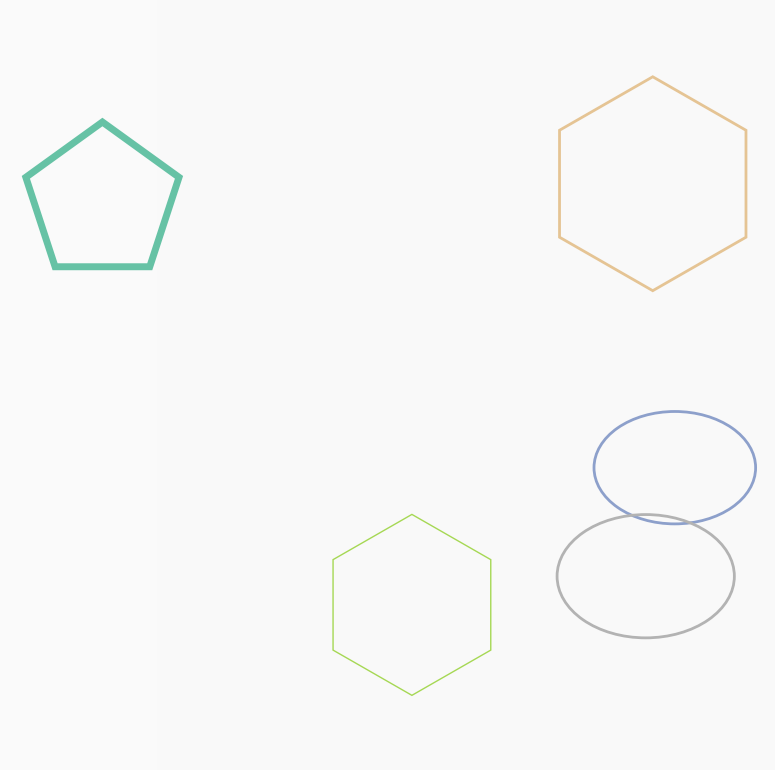[{"shape": "pentagon", "thickness": 2.5, "radius": 0.52, "center": [0.132, 0.738]}, {"shape": "oval", "thickness": 1, "radius": 0.52, "center": [0.871, 0.393]}, {"shape": "hexagon", "thickness": 0.5, "radius": 0.59, "center": [0.531, 0.214]}, {"shape": "hexagon", "thickness": 1, "radius": 0.69, "center": [0.842, 0.761]}, {"shape": "oval", "thickness": 1, "radius": 0.57, "center": [0.833, 0.252]}]